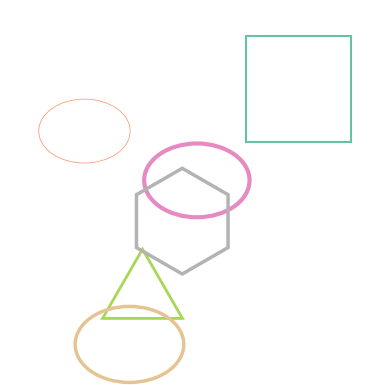[{"shape": "square", "thickness": 1.5, "radius": 0.68, "center": [0.775, 0.769]}, {"shape": "oval", "thickness": 0.5, "radius": 0.59, "center": [0.219, 0.66]}, {"shape": "oval", "thickness": 3, "radius": 0.68, "center": [0.511, 0.531]}, {"shape": "triangle", "thickness": 2, "radius": 0.6, "center": [0.37, 0.233]}, {"shape": "oval", "thickness": 2.5, "radius": 0.71, "center": [0.336, 0.105]}, {"shape": "hexagon", "thickness": 2.5, "radius": 0.69, "center": [0.473, 0.426]}]